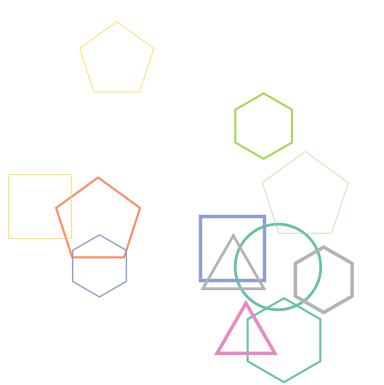[{"shape": "circle", "thickness": 2, "radius": 0.56, "center": [0.722, 0.307]}, {"shape": "hexagon", "thickness": 1.5, "radius": 0.55, "center": [0.738, 0.116]}, {"shape": "pentagon", "thickness": 1.5, "radius": 0.57, "center": [0.255, 0.424]}, {"shape": "hexagon", "thickness": 1, "radius": 0.4, "center": [0.258, 0.309]}, {"shape": "square", "thickness": 2.5, "radius": 0.42, "center": [0.602, 0.355]}, {"shape": "triangle", "thickness": 2.5, "radius": 0.43, "center": [0.639, 0.126]}, {"shape": "hexagon", "thickness": 1.5, "radius": 0.43, "center": [0.685, 0.672]}, {"shape": "pentagon", "thickness": 0.5, "radius": 0.51, "center": [0.303, 0.843]}, {"shape": "square", "thickness": 0.5, "radius": 0.41, "center": [0.102, 0.465]}, {"shape": "pentagon", "thickness": 0.5, "radius": 0.59, "center": [0.793, 0.489]}, {"shape": "triangle", "thickness": 2, "radius": 0.46, "center": [0.606, 0.296]}, {"shape": "hexagon", "thickness": 2.5, "radius": 0.43, "center": [0.841, 0.273]}]